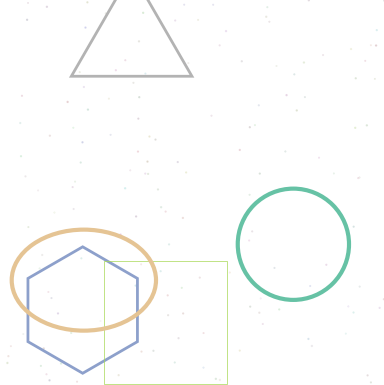[{"shape": "circle", "thickness": 3, "radius": 0.72, "center": [0.762, 0.366]}, {"shape": "hexagon", "thickness": 2, "radius": 0.82, "center": [0.215, 0.195]}, {"shape": "square", "thickness": 0.5, "radius": 0.8, "center": [0.429, 0.163]}, {"shape": "oval", "thickness": 3, "radius": 0.94, "center": [0.218, 0.272]}, {"shape": "triangle", "thickness": 2, "radius": 0.9, "center": [0.342, 0.892]}]